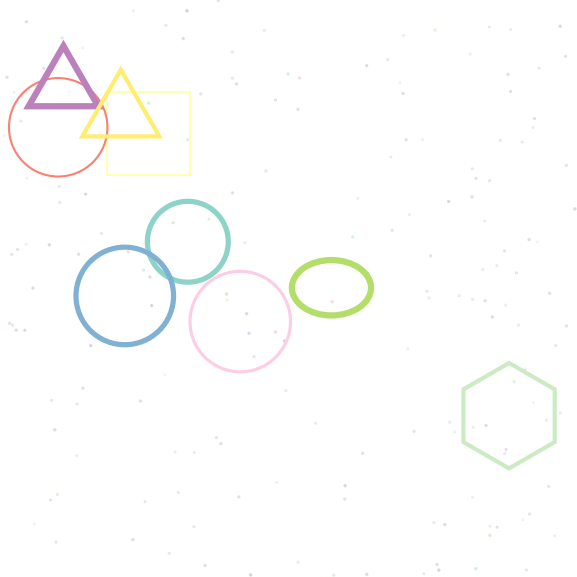[{"shape": "circle", "thickness": 2.5, "radius": 0.35, "center": [0.325, 0.581]}, {"shape": "square", "thickness": 1, "radius": 0.36, "center": [0.257, 0.768]}, {"shape": "circle", "thickness": 1, "radius": 0.43, "center": [0.101, 0.779]}, {"shape": "circle", "thickness": 2.5, "radius": 0.42, "center": [0.216, 0.487]}, {"shape": "oval", "thickness": 3, "radius": 0.34, "center": [0.574, 0.501]}, {"shape": "circle", "thickness": 1.5, "radius": 0.44, "center": [0.416, 0.442]}, {"shape": "triangle", "thickness": 3, "radius": 0.35, "center": [0.11, 0.85]}, {"shape": "hexagon", "thickness": 2, "radius": 0.46, "center": [0.881, 0.279]}, {"shape": "triangle", "thickness": 2, "radius": 0.38, "center": [0.209, 0.801]}]